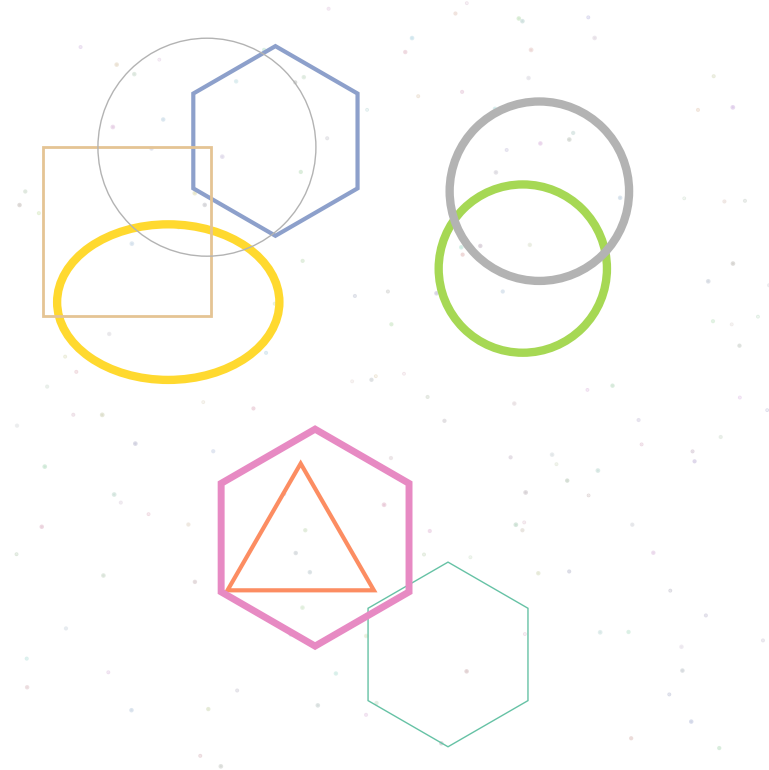[{"shape": "hexagon", "thickness": 0.5, "radius": 0.6, "center": [0.582, 0.15]}, {"shape": "triangle", "thickness": 1.5, "radius": 0.55, "center": [0.39, 0.288]}, {"shape": "hexagon", "thickness": 1.5, "radius": 0.62, "center": [0.358, 0.817]}, {"shape": "hexagon", "thickness": 2.5, "radius": 0.7, "center": [0.409, 0.302]}, {"shape": "circle", "thickness": 3, "radius": 0.55, "center": [0.679, 0.651]}, {"shape": "oval", "thickness": 3, "radius": 0.72, "center": [0.219, 0.608]}, {"shape": "square", "thickness": 1, "radius": 0.55, "center": [0.165, 0.699]}, {"shape": "circle", "thickness": 3, "radius": 0.58, "center": [0.7, 0.752]}, {"shape": "circle", "thickness": 0.5, "radius": 0.71, "center": [0.269, 0.809]}]